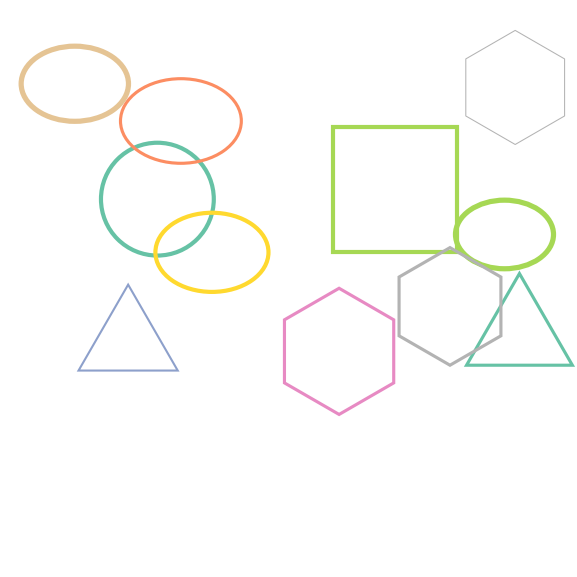[{"shape": "circle", "thickness": 2, "radius": 0.49, "center": [0.273, 0.654]}, {"shape": "triangle", "thickness": 1.5, "radius": 0.53, "center": [0.899, 0.42]}, {"shape": "oval", "thickness": 1.5, "radius": 0.52, "center": [0.313, 0.79]}, {"shape": "triangle", "thickness": 1, "radius": 0.5, "center": [0.222, 0.407]}, {"shape": "hexagon", "thickness": 1.5, "radius": 0.55, "center": [0.587, 0.391]}, {"shape": "oval", "thickness": 2.5, "radius": 0.42, "center": [0.874, 0.593]}, {"shape": "square", "thickness": 2, "radius": 0.54, "center": [0.684, 0.671]}, {"shape": "oval", "thickness": 2, "radius": 0.49, "center": [0.367, 0.562]}, {"shape": "oval", "thickness": 2.5, "radius": 0.46, "center": [0.13, 0.854]}, {"shape": "hexagon", "thickness": 1.5, "radius": 0.51, "center": [0.779, 0.469]}, {"shape": "hexagon", "thickness": 0.5, "radius": 0.49, "center": [0.892, 0.848]}]